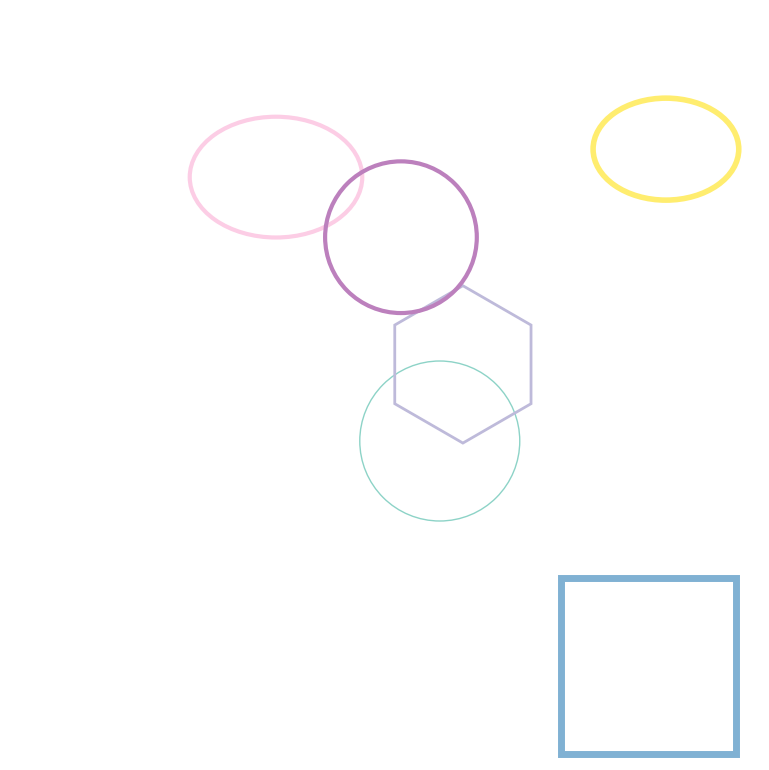[{"shape": "circle", "thickness": 0.5, "radius": 0.52, "center": [0.571, 0.427]}, {"shape": "hexagon", "thickness": 1, "radius": 0.51, "center": [0.601, 0.527]}, {"shape": "square", "thickness": 2.5, "radius": 0.57, "center": [0.843, 0.135]}, {"shape": "oval", "thickness": 1.5, "radius": 0.56, "center": [0.358, 0.77]}, {"shape": "circle", "thickness": 1.5, "radius": 0.49, "center": [0.521, 0.692]}, {"shape": "oval", "thickness": 2, "radius": 0.47, "center": [0.865, 0.806]}]